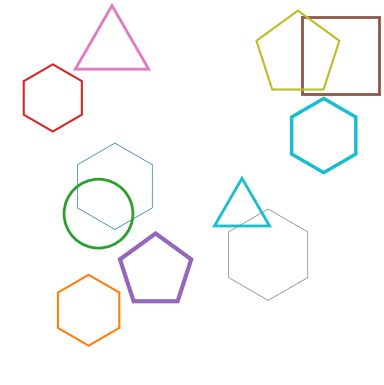[{"shape": "hexagon", "thickness": 0.5, "radius": 0.56, "center": [0.298, 0.516]}, {"shape": "hexagon", "thickness": 1.5, "radius": 0.46, "center": [0.23, 0.194]}, {"shape": "circle", "thickness": 2, "radius": 0.45, "center": [0.256, 0.445]}, {"shape": "hexagon", "thickness": 1.5, "radius": 0.44, "center": [0.137, 0.746]}, {"shape": "pentagon", "thickness": 3, "radius": 0.49, "center": [0.404, 0.296]}, {"shape": "square", "thickness": 2, "radius": 0.5, "center": [0.885, 0.856]}, {"shape": "triangle", "thickness": 2, "radius": 0.55, "center": [0.291, 0.875]}, {"shape": "hexagon", "thickness": 0.5, "radius": 0.59, "center": [0.697, 0.338]}, {"shape": "pentagon", "thickness": 1.5, "radius": 0.57, "center": [0.774, 0.859]}, {"shape": "triangle", "thickness": 2, "radius": 0.41, "center": [0.629, 0.454]}, {"shape": "hexagon", "thickness": 2.5, "radius": 0.48, "center": [0.841, 0.648]}]